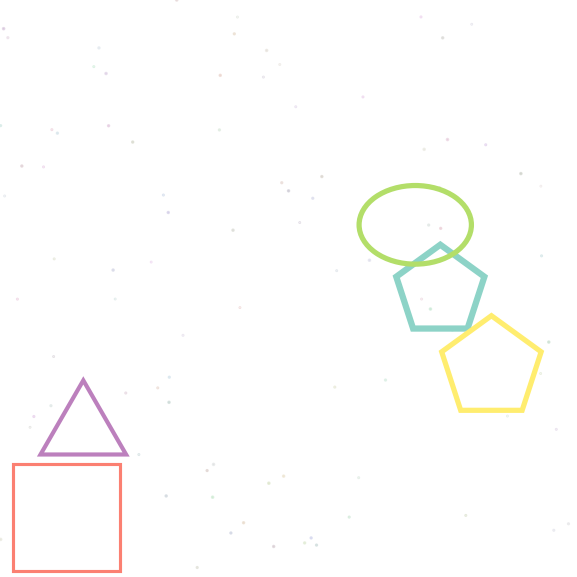[{"shape": "pentagon", "thickness": 3, "radius": 0.4, "center": [0.762, 0.495]}, {"shape": "square", "thickness": 1.5, "radius": 0.46, "center": [0.116, 0.103]}, {"shape": "oval", "thickness": 2.5, "radius": 0.49, "center": [0.719, 0.61]}, {"shape": "triangle", "thickness": 2, "radius": 0.43, "center": [0.144, 0.255]}, {"shape": "pentagon", "thickness": 2.5, "radius": 0.45, "center": [0.851, 0.362]}]